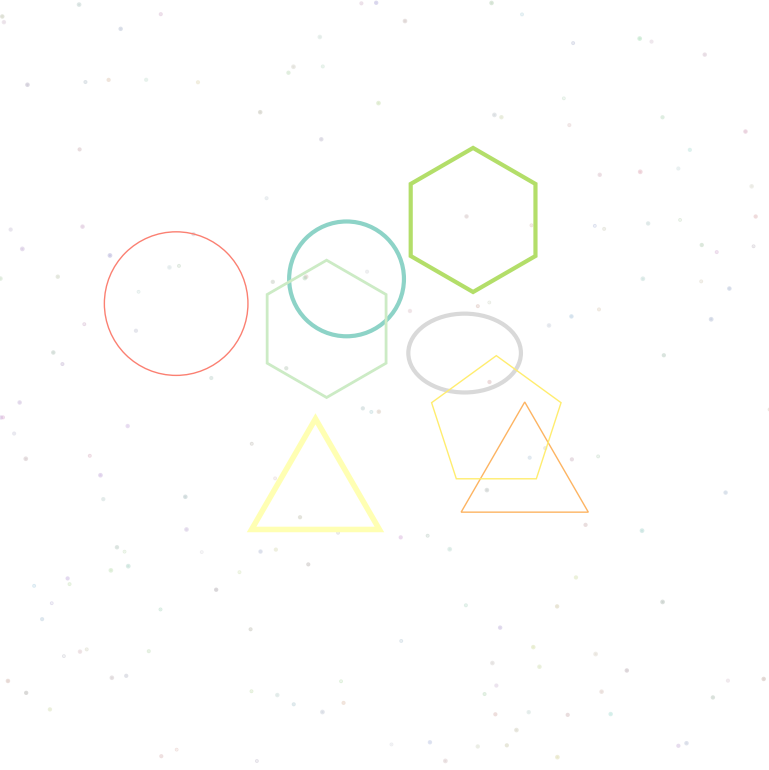[{"shape": "circle", "thickness": 1.5, "radius": 0.37, "center": [0.45, 0.638]}, {"shape": "triangle", "thickness": 2, "radius": 0.48, "center": [0.41, 0.36]}, {"shape": "circle", "thickness": 0.5, "radius": 0.47, "center": [0.229, 0.606]}, {"shape": "triangle", "thickness": 0.5, "radius": 0.48, "center": [0.681, 0.383]}, {"shape": "hexagon", "thickness": 1.5, "radius": 0.47, "center": [0.614, 0.714]}, {"shape": "oval", "thickness": 1.5, "radius": 0.37, "center": [0.603, 0.541]}, {"shape": "hexagon", "thickness": 1, "radius": 0.45, "center": [0.424, 0.573]}, {"shape": "pentagon", "thickness": 0.5, "radius": 0.44, "center": [0.645, 0.45]}]